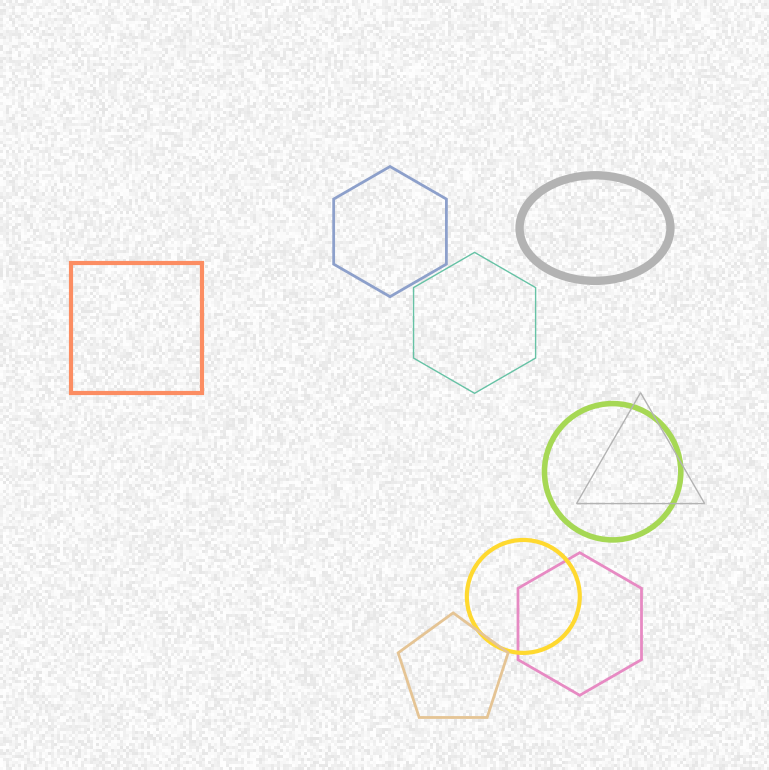[{"shape": "hexagon", "thickness": 0.5, "radius": 0.46, "center": [0.616, 0.581]}, {"shape": "square", "thickness": 1.5, "radius": 0.42, "center": [0.177, 0.574]}, {"shape": "hexagon", "thickness": 1, "radius": 0.42, "center": [0.507, 0.699]}, {"shape": "hexagon", "thickness": 1, "radius": 0.46, "center": [0.753, 0.19]}, {"shape": "circle", "thickness": 2, "radius": 0.44, "center": [0.796, 0.387]}, {"shape": "circle", "thickness": 1.5, "radius": 0.37, "center": [0.68, 0.225]}, {"shape": "pentagon", "thickness": 1, "radius": 0.38, "center": [0.589, 0.129]}, {"shape": "triangle", "thickness": 0.5, "radius": 0.48, "center": [0.832, 0.394]}, {"shape": "oval", "thickness": 3, "radius": 0.49, "center": [0.773, 0.704]}]